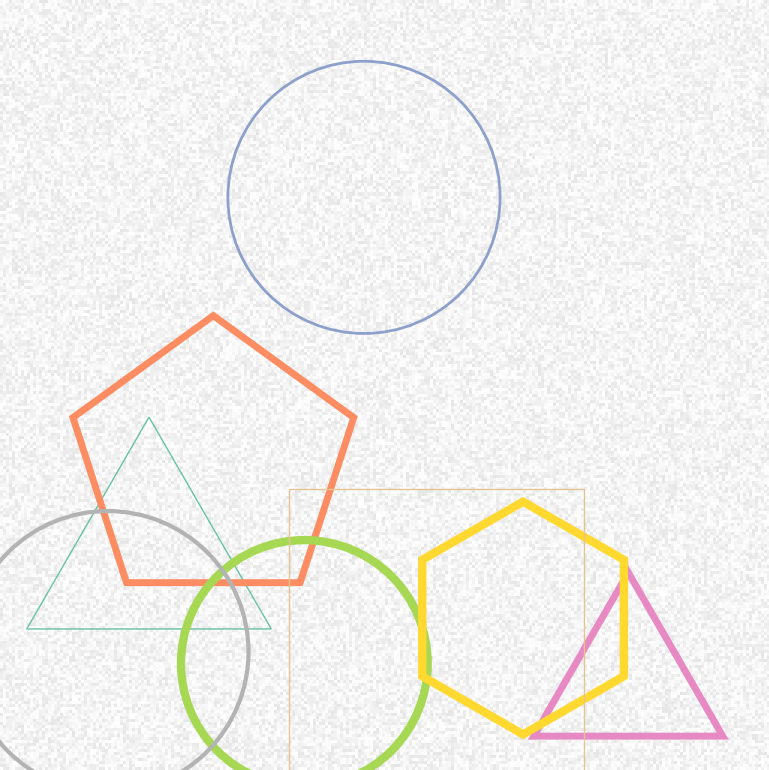[{"shape": "triangle", "thickness": 0.5, "radius": 0.92, "center": [0.194, 0.275]}, {"shape": "pentagon", "thickness": 2.5, "radius": 0.96, "center": [0.277, 0.398]}, {"shape": "circle", "thickness": 1, "radius": 0.88, "center": [0.473, 0.744]}, {"shape": "triangle", "thickness": 2.5, "radius": 0.71, "center": [0.816, 0.115]}, {"shape": "circle", "thickness": 3, "radius": 0.8, "center": [0.395, 0.138]}, {"shape": "hexagon", "thickness": 3, "radius": 0.76, "center": [0.679, 0.197]}, {"shape": "square", "thickness": 0.5, "radius": 0.96, "center": [0.567, 0.173]}, {"shape": "circle", "thickness": 1.5, "radius": 0.91, "center": [0.14, 0.153]}]